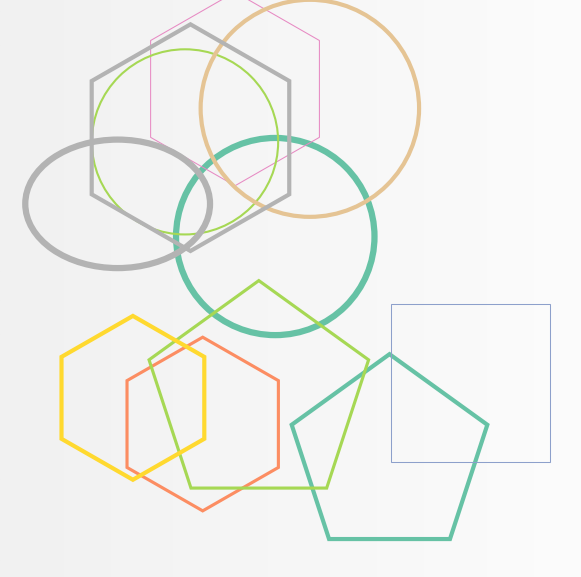[{"shape": "pentagon", "thickness": 2, "radius": 0.88, "center": [0.67, 0.209]}, {"shape": "circle", "thickness": 3, "radius": 0.85, "center": [0.474, 0.59]}, {"shape": "hexagon", "thickness": 1.5, "radius": 0.75, "center": [0.349, 0.265]}, {"shape": "square", "thickness": 0.5, "radius": 0.68, "center": [0.809, 0.336]}, {"shape": "hexagon", "thickness": 0.5, "radius": 0.84, "center": [0.404, 0.845]}, {"shape": "circle", "thickness": 1, "radius": 0.8, "center": [0.318, 0.753]}, {"shape": "pentagon", "thickness": 1.5, "radius": 0.99, "center": [0.445, 0.315]}, {"shape": "hexagon", "thickness": 2, "radius": 0.71, "center": [0.229, 0.31]}, {"shape": "circle", "thickness": 2, "radius": 0.94, "center": [0.533, 0.812]}, {"shape": "hexagon", "thickness": 2, "radius": 0.98, "center": [0.328, 0.761]}, {"shape": "oval", "thickness": 3, "radius": 0.79, "center": [0.202, 0.646]}]